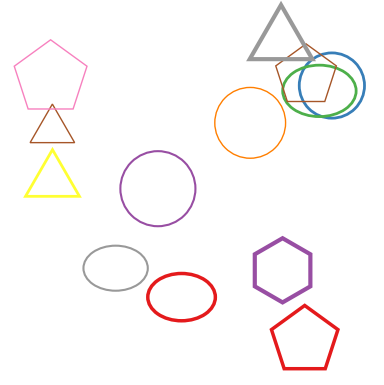[{"shape": "oval", "thickness": 2.5, "radius": 0.44, "center": [0.472, 0.228]}, {"shape": "pentagon", "thickness": 2.5, "radius": 0.45, "center": [0.791, 0.116]}, {"shape": "circle", "thickness": 2, "radius": 0.42, "center": [0.862, 0.778]}, {"shape": "oval", "thickness": 2, "radius": 0.48, "center": [0.83, 0.764]}, {"shape": "hexagon", "thickness": 3, "radius": 0.42, "center": [0.734, 0.298]}, {"shape": "circle", "thickness": 1.5, "radius": 0.49, "center": [0.41, 0.51]}, {"shape": "circle", "thickness": 1, "radius": 0.46, "center": [0.65, 0.681]}, {"shape": "triangle", "thickness": 2, "radius": 0.4, "center": [0.136, 0.53]}, {"shape": "pentagon", "thickness": 1, "radius": 0.41, "center": [0.795, 0.803]}, {"shape": "triangle", "thickness": 1, "radius": 0.33, "center": [0.136, 0.663]}, {"shape": "pentagon", "thickness": 1, "radius": 0.5, "center": [0.131, 0.797]}, {"shape": "triangle", "thickness": 3, "radius": 0.47, "center": [0.73, 0.893]}, {"shape": "oval", "thickness": 1.5, "radius": 0.42, "center": [0.3, 0.303]}]